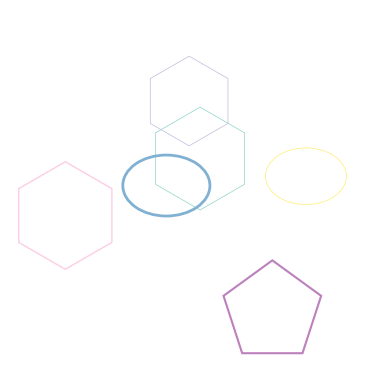[{"shape": "hexagon", "thickness": 0.5, "radius": 0.67, "center": [0.52, 0.588]}, {"shape": "hexagon", "thickness": 0.5, "radius": 0.58, "center": [0.491, 0.738]}, {"shape": "oval", "thickness": 2, "radius": 0.57, "center": [0.432, 0.518]}, {"shape": "hexagon", "thickness": 1, "radius": 0.7, "center": [0.17, 0.44]}, {"shape": "pentagon", "thickness": 1.5, "radius": 0.67, "center": [0.707, 0.19]}, {"shape": "oval", "thickness": 0.5, "radius": 0.53, "center": [0.795, 0.542]}]